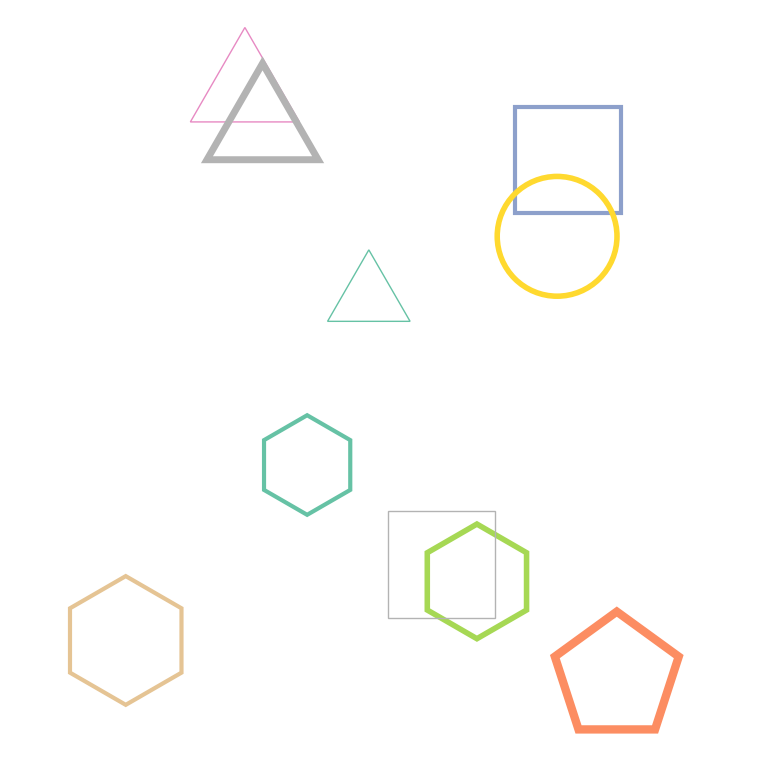[{"shape": "triangle", "thickness": 0.5, "radius": 0.31, "center": [0.479, 0.614]}, {"shape": "hexagon", "thickness": 1.5, "radius": 0.32, "center": [0.399, 0.396]}, {"shape": "pentagon", "thickness": 3, "radius": 0.42, "center": [0.801, 0.121]}, {"shape": "square", "thickness": 1.5, "radius": 0.34, "center": [0.738, 0.792]}, {"shape": "triangle", "thickness": 0.5, "radius": 0.41, "center": [0.318, 0.883]}, {"shape": "hexagon", "thickness": 2, "radius": 0.37, "center": [0.619, 0.245]}, {"shape": "circle", "thickness": 2, "radius": 0.39, "center": [0.724, 0.693]}, {"shape": "hexagon", "thickness": 1.5, "radius": 0.42, "center": [0.163, 0.168]}, {"shape": "triangle", "thickness": 2.5, "radius": 0.42, "center": [0.341, 0.834]}, {"shape": "square", "thickness": 0.5, "radius": 0.35, "center": [0.573, 0.267]}]